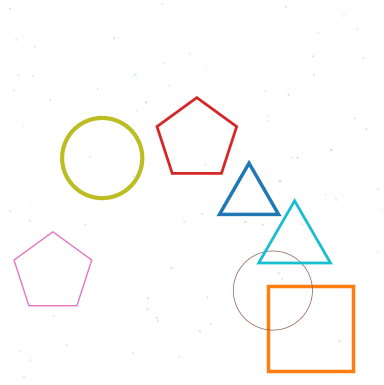[{"shape": "triangle", "thickness": 2.5, "radius": 0.44, "center": [0.647, 0.487]}, {"shape": "square", "thickness": 2.5, "radius": 0.55, "center": [0.807, 0.147]}, {"shape": "pentagon", "thickness": 2, "radius": 0.54, "center": [0.511, 0.638]}, {"shape": "circle", "thickness": 0.5, "radius": 0.51, "center": [0.709, 0.245]}, {"shape": "pentagon", "thickness": 1, "radius": 0.53, "center": [0.137, 0.292]}, {"shape": "circle", "thickness": 3, "radius": 0.52, "center": [0.265, 0.59]}, {"shape": "triangle", "thickness": 2, "radius": 0.54, "center": [0.765, 0.371]}]